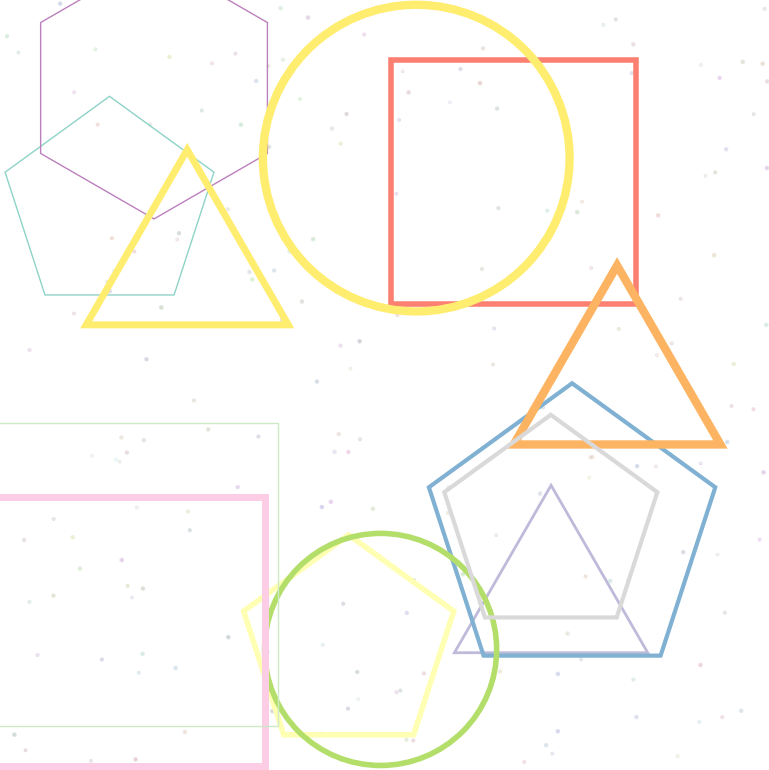[{"shape": "pentagon", "thickness": 0.5, "radius": 0.71, "center": [0.142, 0.732]}, {"shape": "pentagon", "thickness": 2, "radius": 0.72, "center": [0.453, 0.162]}, {"shape": "triangle", "thickness": 1, "radius": 0.72, "center": [0.716, 0.225]}, {"shape": "square", "thickness": 2, "radius": 0.79, "center": [0.667, 0.764]}, {"shape": "pentagon", "thickness": 1.5, "radius": 0.98, "center": [0.743, 0.307]}, {"shape": "triangle", "thickness": 3, "radius": 0.77, "center": [0.801, 0.5]}, {"shape": "circle", "thickness": 2, "radius": 0.75, "center": [0.494, 0.157]}, {"shape": "square", "thickness": 2.5, "radius": 0.87, "center": [0.17, 0.18]}, {"shape": "pentagon", "thickness": 1.5, "radius": 0.73, "center": [0.715, 0.316]}, {"shape": "hexagon", "thickness": 0.5, "radius": 0.85, "center": [0.2, 0.886]}, {"shape": "square", "thickness": 0.5, "radius": 0.98, "center": [0.165, 0.254]}, {"shape": "circle", "thickness": 3, "radius": 1.0, "center": [0.541, 0.795]}, {"shape": "triangle", "thickness": 2.5, "radius": 0.76, "center": [0.243, 0.654]}]